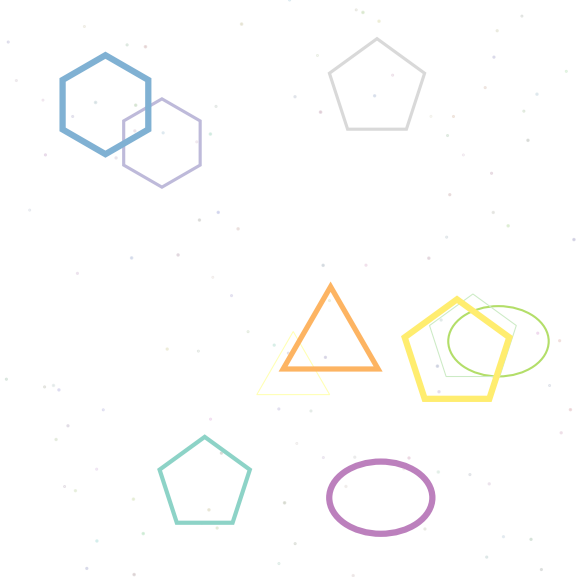[{"shape": "pentagon", "thickness": 2, "radius": 0.41, "center": [0.354, 0.16]}, {"shape": "triangle", "thickness": 0.5, "radius": 0.36, "center": [0.508, 0.352]}, {"shape": "hexagon", "thickness": 1.5, "radius": 0.38, "center": [0.28, 0.752]}, {"shape": "hexagon", "thickness": 3, "radius": 0.43, "center": [0.183, 0.818]}, {"shape": "triangle", "thickness": 2.5, "radius": 0.47, "center": [0.572, 0.408]}, {"shape": "oval", "thickness": 1, "radius": 0.43, "center": [0.863, 0.408]}, {"shape": "pentagon", "thickness": 1.5, "radius": 0.43, "center": [0.653, 0.846]}, {"shape": "oval", "thickness": 3, "radius": 0.45, "center": [0.659, 0.137]}, {"shape": "pentagon", "thickness": 0.5, "radius": 0.39, "center": [0.819, 0.411]}, {"shape": "pentagon", "thickness": 3, "radius": 0.48, "center": [0.791, 0.386]}]